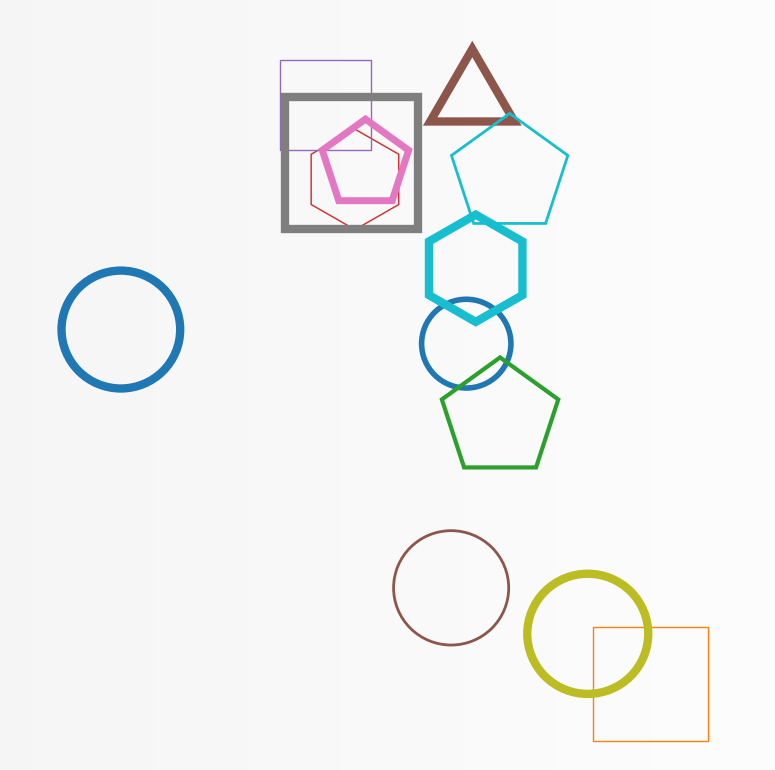[{"shape": "circle", "thickness": 2, "radius": 0.29, "center": [0.602, 0.554]}, {"shape": "circle", "thickness": 3, "radius": 0.38, "center": [0.156, 0.572]}, {"shape": "square", "thickness": 0.5, "radius": 0.37, "center": [0.839, 0.112]}, {"shape": "pentagon", "thickness": 1.5, "radius": 0.39, "center": [0.645, 0.457]}, {"shape": "hexagon", "thickness": 0.5, "radius": 0.33, "center": [0.458, 0.767]}, {"shape": "square", "thickness": 0.5, "radius": 0.29, "center": [0.42, 0.864]}, {"shape": "circle", "thickness": 1, "radius": 0.37, "center": [0.582, 0.237]}, {"shape": "triangle", "thickness": 3, "radius": 0.31, "center": [0.609, 0.874]}, {"shape": "pentagon", "thickness": 2.5, "radius": 0.29, "center": [0.472, 0.787]}, {"shape": "square", "thickness": 3, "radius": 0.43, "center": [0.453, 0.788]}, {"shape": "circle", "thickness": 3, "radius": 0.39, "center": [0.758, 0.177]}, {"shape": "pentagon", "thickness": 1, "radius": 0.39, "center": [0.658, 0.774]}, {"shape": "hexagon", "thickness": 3, "radius": 0.35, "center": [0.614, 0.652]}]